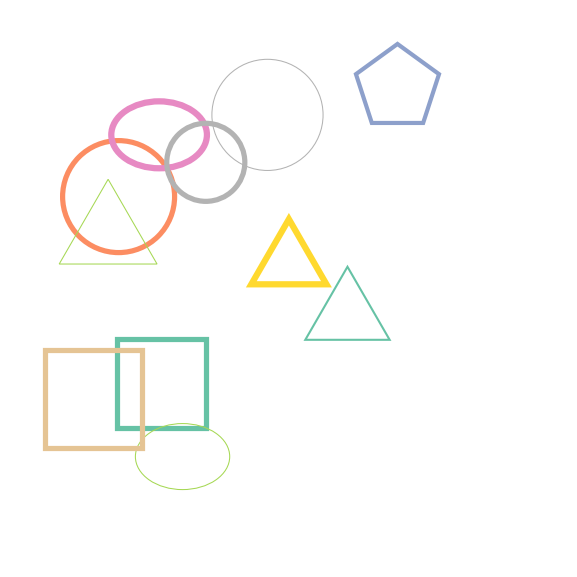[{"shape": "square", "thickness": 2.5, "radius": 0.39, "center": [0.28, 0.336]}, {"shape": "triangle", "thickness": 1, "radius": 0.42, "center": [0.602, 0.453]}, {"shape": "circle", "thickness": 2.5, "radius": 0.48, "center": [0.205, 0.659]}, {"shape": "pentagon", "thickness": 2, "radius": 0.38, "center": [0.688, 0.847]}, {"shape": "oval", "thickness": 3, "radius": 0.41, "center": [0.276, 0.766]}, {"shape": "oval", "thickness": 0.5, "radius": 0.41, "center": [0.316, 0.209]}, {"shape": "triangle", "thickness": 0.5, "radius": 0.49, "center": [0.187, 0.591]}, {"shape": "triangle", "thickness": 3, "radius": 0.38, "center": [0.5, 0.544]}, {"shape": "square", "thickness": 2.5, "radius": 0.42, "center": [0.162, 0.308]}, {"shape": "circle", "thickness": 2.5, "radius": 0.34, "center": [0.356, 0.718]}, {"shape": "circle", "thickness": 0.5, "radius": 0.48, "center": [0.463, 0.8]}]